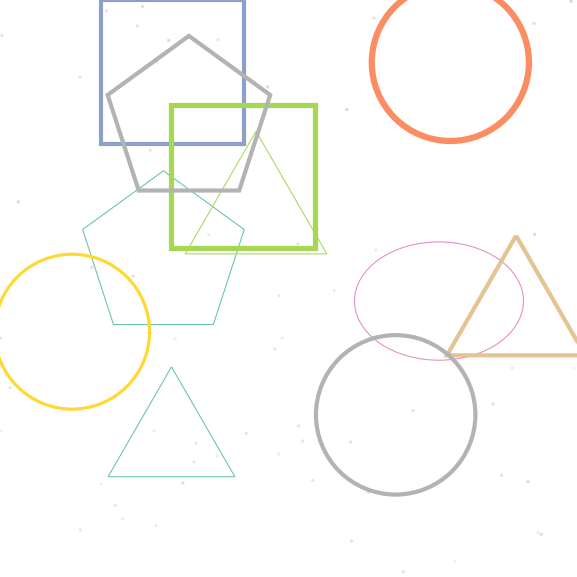[{"shape": "pentagon", "thickness": 0.5, "radius": 0.74, "center": [0.283, 0.556]}, {"shape": "triangle", "thickness": 0.5, "radius": 0.63, "center": [0.297, 0.237]}, {"shape": "circle", "thickness": 3, "radius": 0.68, "center": [0.78, 0.891]}, {"shape": "square", "thickness": 2, "radius": 0.62, "center": [0.299, 0.875]}, {"shape": "oval", "thickness": 0.5, "radius": 0.73, "center": [0.76, 0.478]}, {"shape": "square", "thickness": 2.5, "radius": 0.62, "center": [0.421, 0.694]}, {"shape": "triangle", "thickness": 0.5, "radius": 0.71, "center": [0.443, 0.63]}, {"shape": "circle", "thickness": 1.5, "radius": 0.67, "center": [0.125, 0.425]}, {"shape": "triangle", "thickness": 2, "radius": 0.69, "center": [0.894, 0.453]}, {"shape": "pentagon", "thickness": 2, "radius": 0.74, "center": [0.327, 0.789]}, {"shape": "circle", "thickness": 2, "radius": 0.69, "center": [0.685, 0.281]}]